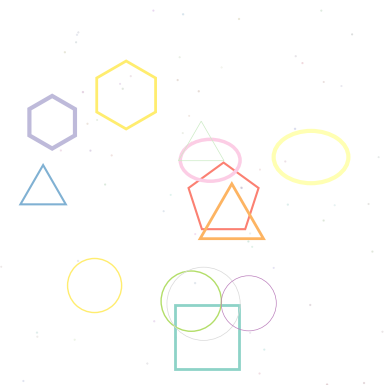[{"shape": "square", "thickness": 2, "radius": 0.41, "center": [0.537, 0.125]}, {"shape": "oval", "thickness": 3, "radius": 0.49, "center": [0.808, 0.592]}, {"shape": "hexagon", "thickness": 3, "radius": 0.34, "center": [0.136, 0.682]}, {"shape": "pentagon", "thickness": 1.5, "radius": 0.48, "center": [0.581, 0.482]}, {"shape": "triangle", "thickness": 1.5, "radius": 0.34, "center": [0.112, 0.503]}, {"shape": "triangle", "thickness": 2, "radius": 0.48, "center": [0.602, 0.428]}, {"shape": "circle", "thickness": 1, "radius": 0.39, "center": [0.497, 0.218]}, {"shape": "oval", "thickness": 2.5, "radius": 0.39, "center": [0.546, 0.584]}, {"shape": "circle", "thickness": 0.5, "radius": 0.48, "center": [0.529, 0.211]}, {"shape": "circle", "thickness": 0.5, "radius": 0.36, "center": [0.646, 0.212]}, {"shape": "triangle", "thickness": 0.5, "radius": 0.34, "center": [0.523, 0.617]}, {"shape": "hexagon", "thickness": 2, "radius": 0.44, "center": [0.328, 0.753]}, {"shape": "circle", "thickness": 1, "radius": 0.35, "center": [0.246, 0.258]}]